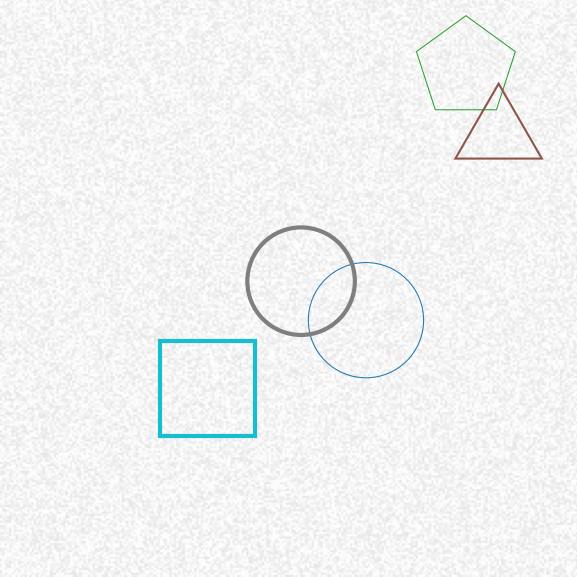[{"shape": "circle", "thickness": 0.5, "radius": 0.5, "center": [0.634, 0.445]}, {"shape": "pentagon", "thickness": 0.5, "radius": 0.45, "center": [0.807, 0.882]}, {"shape": "triangle", "thickness": 1, "radius": 0.43, "center": [0.863, 0.768]}, {"shape": "circle", "thickness": 2, "radius": 0.47, "center": [0.521, 0.512]}, {"shape": "square", "thickness": 2, "radius": 0.41, "center": [0.359, 0.326]}]